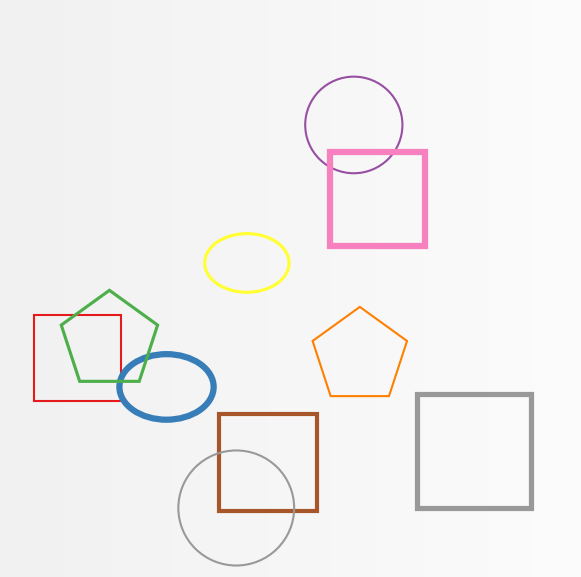[{"shape": "square", "thickness": 1, "radius": 0.37, "center": [0.134, 0.379]}, {"shape": "oval", "thickness": 3, "radius": 0.41, "center": [0.286, 0.329]}, {"shape": "pentagon", "thickness": 1.5, "radius": 0.44, "center": [0.188, 0.409]}, {"shape": "circle", "thickness": 1, "radius": 0.42, "center": [0.609, 0.783]}, {"shape": "pentagon", "thickness": 1, "radius": 0.43, "center": [0.619, 0.382]}, {"shape": "oval", "thickness": 1.5, "radius": 0.36, "center": [0.425, 0.544]}, {"shape": "square", "thickness": 2, "radius": 0.42, "center": [0.461, 0.198]}, {"shape": "square", "thickness": 3, "radius": 0.41, "center": [0.649, 0.655]}, {"shape": "square", "thickness": 2.5, "radius": 0.49, "center": [0.815, 0.218]}, {"shape": "circle", "thickness": 1, "radius": 0.5, "center": [0.406, 0.12]}]